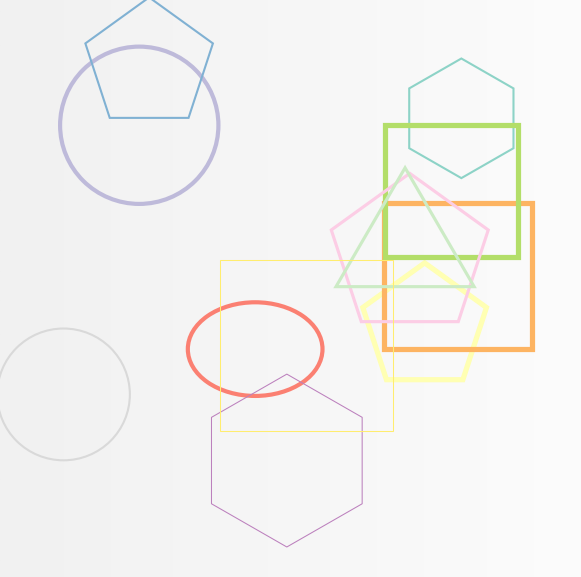[{"shape": "hexagon", "thickness": 1, "radius": 0.52, "center": [0.794, 0.794]}, {"shape": "pentagon", "thickness": 2.5, "radius": 0.56, "center": [0.731, 0.432]}, {"shape": "circle", "thickness": 2, "radius": 0.68, "center": [0.24, 0.782]}, {"shape": "oval", "thickness": 2, "radius": 0.58, "center": [0.439, 0.395]}, {"shape": "pentagon", "thickness": 1, "radius": 0.58, "center": [0.257, 0.888]}, {"shape": "square", "thickness": 2.5, "radius": 0.64, "center": [0.788, 0.521]}, {"shape": "square", "thickness": 2.5, "radius": 0.57, "center": [0.776, 0.668]}, {"shape": "pentagon", "thickness": 1.5, "radius": 0.71, "center": [0.705, 0.557]}, {"shape": "circle", "thickness": 1, "radius": 0.57, "center": [0.109, 0.316]}, {"shape": "hexagon", "thickness": 0.5, "radius": 0.75, "center": [0.493, 0.202]}, {"shape": "triangle", "thickness": 1.5, "radius": 0.69, "center": [0.697, 0.571]}, {"shape": "square", "thickness": 0.5, "radius": 0.74, "center": [0.527, 0.401]}]